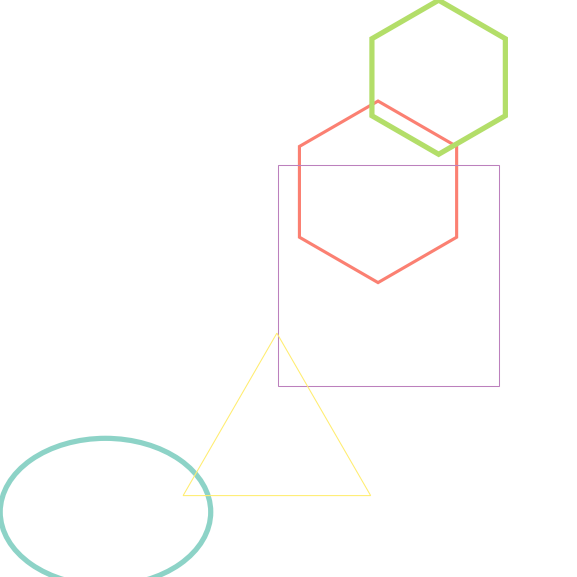[{"shape": "oval", "thickness": 2.5, "radius": 0.91, "center": [0.183, 0.113]}, {"shape": "hexagon", "thickness": 1.5, "radius": 0.79, "center": [0.655, 0.667]}, {"shape": "hexagon", "thickness": 2.5, "radius": 0.67, "center": [0.76, 0.865]}, {"shape": "square", "thickness": 0.5, "radius": 0.96, "center": [0.673, 0.522]}, {"shape": "triangle", "thickness": 0.5, "radius": 0.94, "center": [0.479, 0.235]}]